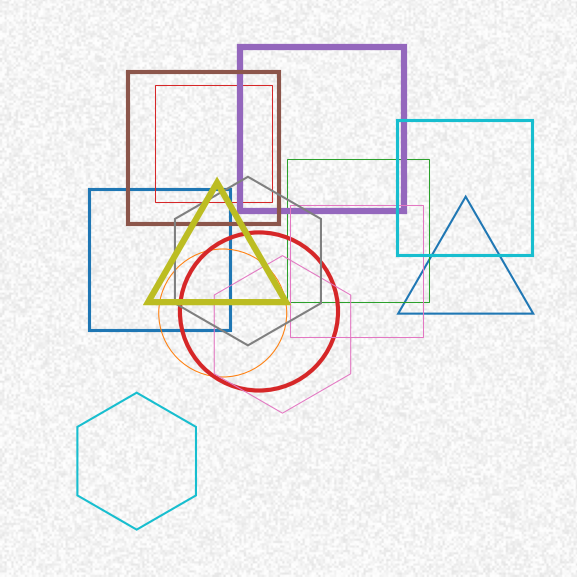[{"shape": "square", "thickness": 1.5, "radius": 0.61, "center": [0.277, 0.55]}, {"shape": "triangle", "thickness": 1, "radius": 0.68, "center": [0.806, 0.524]}, {"shape": "circle", "thickness": 0.5, "radius": 0.55, "center": [0.386, 0.457]}, {"shape": "square", "thickness": 0.5, "radius": 0.62, "center": [0.62, 0.6]}, {"shape": "square", "thickness": 0.5, "radius": 0.51, "center": [0.37, 0.751]}, {"shape": "circle", "thickness": 2, "radius": 0.68, "center": [0.448, 0.46]}, {"shape": "square", "thickness": 3, "radius": 0.71, "center": [0.558, 0.776]}, {"shape": "square", "thickness": 2, "radius": 0.65, "center": [0.353, 0.743]}, {"shape": "hexagon", "thickness": 0.5, "radius": 0.68, "center": [0.489, 0.42]}, {"shape": "square", "thickness": 0.5, "radius": 0.57, "center": [0.617, 0.53]}, {"shape": "hexagon", "thickness": 1, "radius": 0.73, "center": [0.429, 0.547]}, {"shape": "triangle", "thickness": 3, "radius": 0.69, "center": [0.376, 0.545]}, {"shape": "hexagon", "thickness": 1, "radius": 0.59, "center": [0.237, 0.201]}, {"shape": "square", "thickness": 1.5, "radius": 0.59, "center": [0.805, 0.675]}]